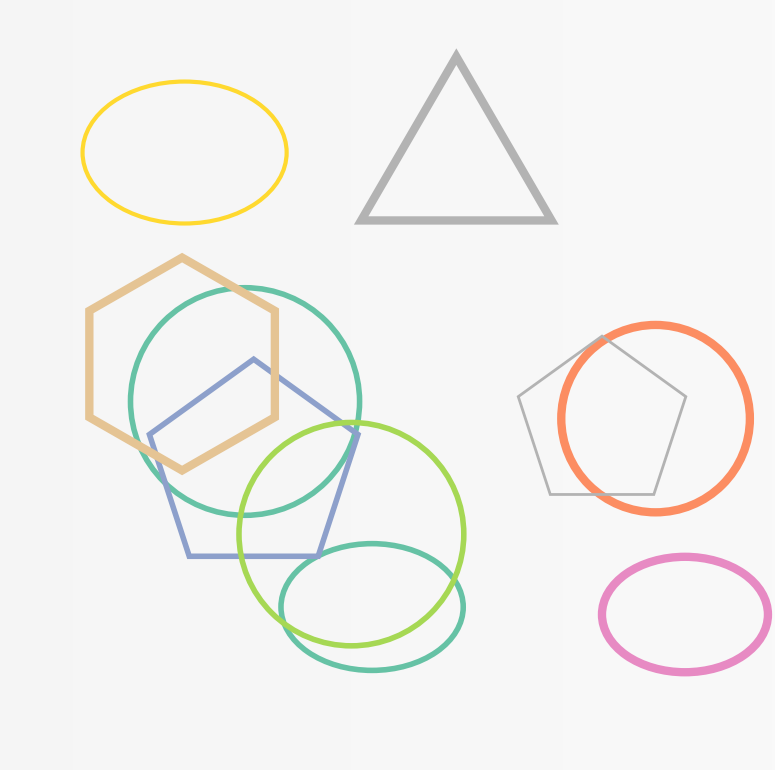[{"shape": "oval", "thickness": 2, "radius": 0.59, "center": [0.48, 0.212]}, {"shape": "circle", "thickness": 2, "radius": 0.74, "center": [0.316, 0.479]}, {"shape": "circle", "thickness": 3, "radius": 0.61, "center": [0.846, 0.456]}, {"shape": "pentagon", "thickness": 2, "radius": 0.71, "center": [0.327, 0.392]}, {"shape": "oval", "thickness": 3, "radius": 0.54, "center": [0.884, 0.202]}, {"shape": "circle", "thickness": 2, "radius": 0.73, "center": [0.453, 0.306]}, {"shape": "oval", "thickness": 1.5, "radius": 0.66, "center": [0.238, 0.802]}, {"shape": "hexagon", "thickness": 3, "radius": 0.69, "center": [0.235, 0.527]}, {"shape": "pentagon", "thickness": 1, "radius": 0.57, "center": [0.777, 0.45]}, {"shape": "triangle", "thickness": 3, "radius": 0.71, "center": [0.589, 0.785]}]